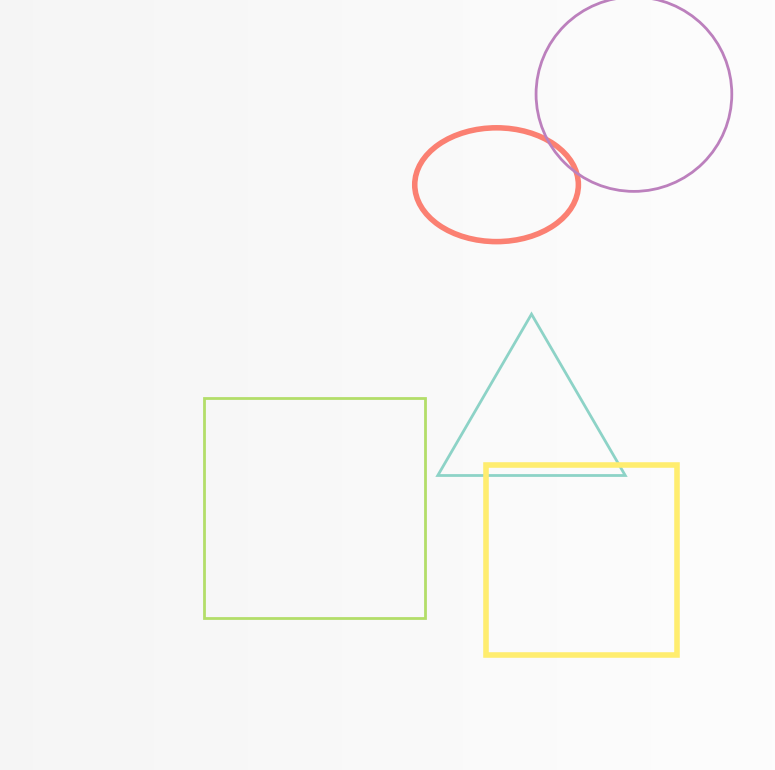[{"shape": "triangle", "thickness": 1, "radius": 0.7, "center": [0.686, 0.452]}, {"shape": "oval", "thickness": 2, "radius": 0.53, "center": [0.641, 0.76]}, {"shape": "square", "thickness": 1, "radius": 0.71, "center": [0.406, 0.341]}, {"shape": "circle", "thickness": 1, "radius": 0.63, "center": [0.818, 0.878]}, {"shape": "square", "thickness": 2, "radius": 0.62, "center": [0.75, 0.273]}]